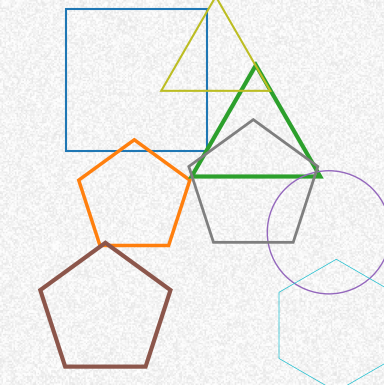[{"shape": "square", "thickness": 1.5, "radius": 0.92, "center": [0.355, 0.792]}, {"shape": "pentagon", "thickness": 2.5, "radius": 0.76, "center": [0.349, 0.485]}, {"shape": "triangle", "thickness": 3, "radius": 0.96, "center": [0.665, 0.638]}, {"shape": "circle", "thickness": 1, "radius": 0.8, "center": [0.854, 0.397]}, {"shape": "pentagon", "thickness": 3, "radius": 0.89, "center": [0.274, 0.192]}, {"shape": "pentagon", "thickness": 2, "radius": 0.88, "center": [0.658, 0.513]}, {"shape": "triangle", "thickness": 1.5, "radius": 0.82, "center": [0.56, 0.846]}, {"shape": "hexagon", "thickness": 0.5, "radius": 0.86, "center": [0.873, 0.155]}]